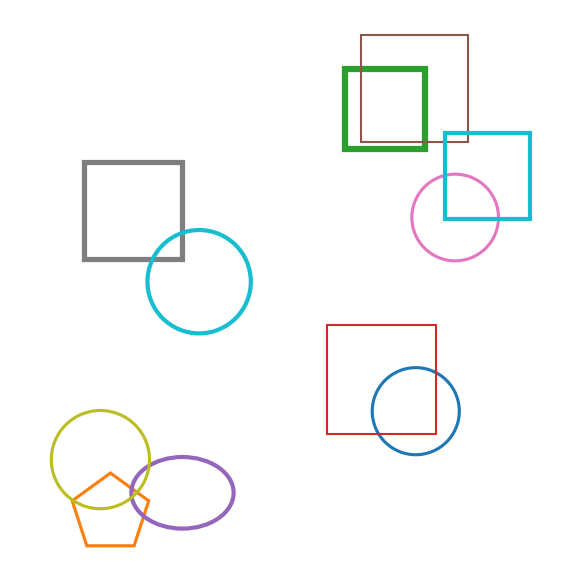[{"shape": "circle", "thickness": 1.5, "radius": 0.38, "center": [0.72, 0.287]}, {"shape": "pentagon", "thickness": 1.5, "radius": 0.35, "center": [0.191, 0.11]}, {"shape": "square", "thickness": 3, "radius": 0.35, "center": [0.667, 0.811]}, {"shape": "square", "thickness": 1, "radius": 0.47, "center": [0.661, 0.342]}, {"shape": "oval", "thickness": 2, "radius": 0.44, "center": [0.316, 0.146]}, {"shape": "square", "thickness": 1, "radius": 0.46, "center": [0.718, 0.846]}, {"shape": "circle", "thickness": 1.5, "radius": 0.38, "center": [0.788, 0.622]}, {"shape": "square", "thickness": 2.5, "radius": 0.42, "center": [0.23, 0.635]}, {"shape": "circle", "thickness": 1.5, "radius": 0.43, "center": [0.174, 0.203]}, {"shape": "square", "thickness": 2, "radius": 0.37, "center": [0.845, 0.694]}, {"shape": "circle", "thickness": 2, "radius": 0.45, "center": [0.345, 0.511]}]